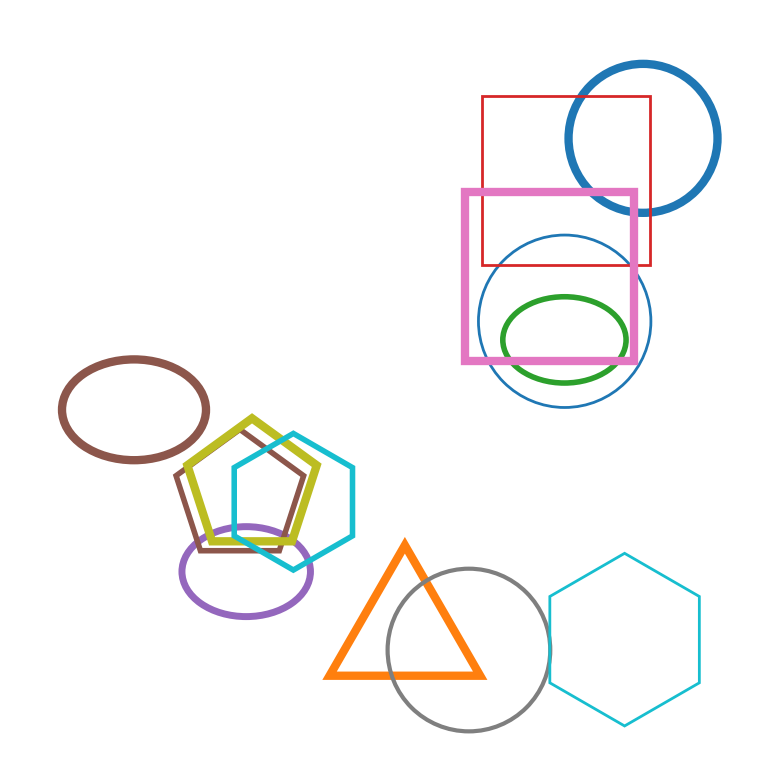[{"shape": "circle", "thickness": 1, "radius": 0.56, "center": [0.733, 0.583]}, {"shape": "circle", "thickness": 3, "radius": 0.48, "center": [0.835, 0.82]}, {"shape": "triangle", "thickness": 3, "radius": 0.56, "center": [0.526, 0.179]}, {"shape": "oval", "thickness": 2, "radius": 0.4, "center": [0.733, 0.559]}, {"shape": "square", "thickness": 1, "radius": 0.55, "center": [0.735, 0.766]}, {"shape": "oval", "thickness": 2.5, "radius": 0.42, "center": [0.32, 0.258]}, {"shape": "pentagon", "thickness": 2, "radius": 0.44, "center": [0.312, 0.355]}, {"shape": "oval", "thickness": 3, "radius": 0.47, "center": [0.174, 0.468]}, {"shape": "square", "thickness": 3, "radius": 0.55, "center": [0.714, 0.641]}, {"shape": "circle", "thickness": 1.5, "radius": 0.53, "center": [0.609, 0.156]}, {"shape": "pentagon", "thickness": 3, "radius": 0.44, "center": [0.327, 0.368]}, {"shape": "hexagon", "thickness": 2, "radius": 0.44, "center": [0.381, 0.348]}, {"shape": "hexagon", "thickness": 1, "radius": 0.56, "center": [0.811, 0.169]}]